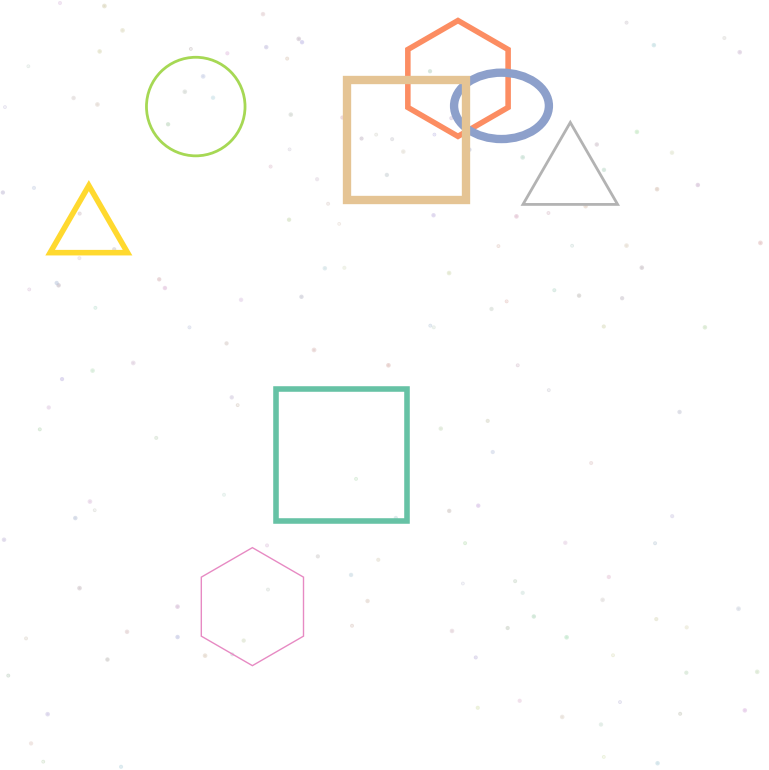[{"shape": "square", "thickness": 2, "radius": 0.43, "center": [0.444, 0.409]}, {"shape": "hexagon", "thickness": 2, "radius": 0.38, "center": [0.595, 0.898]}, {"shape": "oval", "thickness": 3, "radius": 0.31, "center": [0.651, 0.863]}, {"shape": "hexagon", "thickness": 0.5, "radius": 0.38, "center": [0.328, 0.212]}, {"shape": "circle", "thickness": 1, "radius": 0.32, "center": [0.254, 0.862]}, {"shape": "triangle", "thickness": 2, "radius": 0.29, "center": [0.115, 0.701]}, {"shape": "square", "thickness": 3, "radius": 0.39, "center": [0.527, 0.818]}, {"shape": "triangle", "thickness": 1, "radius": 0.35, "center": [0.741, 0.77]}]